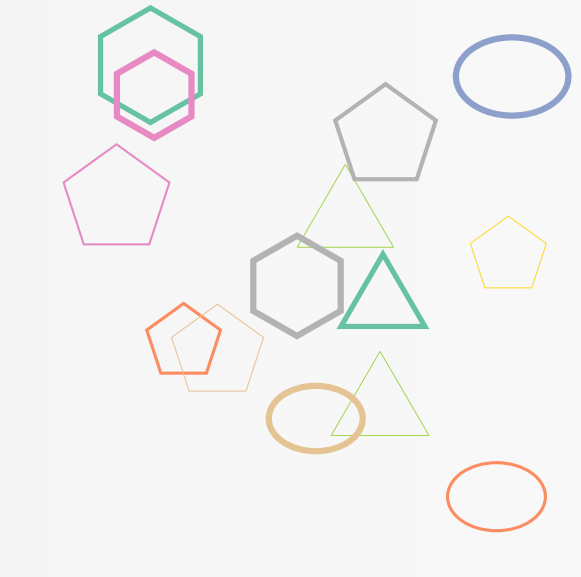[{"shape": "triangle", "thickness": 2.5, "radius": 0.42, "center": [0.659, 0.476]}, {"shape": "hexagon", "thickness": 2.5, "radius": 0.5, "center": [0.259, 0.886]}, {"shape": "pentagon", "thickness": 1.5, "radius": 0.33, "center": [0.316, 0.407]}, {"shape": "oval", "thickness": 1.5, "radius": 0.42, "center": [0.854, 0.139]}, {"shape": "oval", "thickness": 3, "radius": 0.48, "center": [0.881, 0.867]}, {"shape": "pentagon", "thickness": 1, "radius": 0.48, "center": [0.2, 0.653]}, {"shape": "hexagon", "thickness": 3, "radius": 0.37, "center": [0.265, 0.834]}, {"shape": "triangle", "thickness": 0.5, "radius": 0.49, "center": [0.654, 0.294]}, {"shape": "triangle", "thickness": 0.5, "radius": 0.48, "center": [0.594, 0.619]}, {"shape": "pentagon", "thickness": 0.5, "radius": 0.34, "center": [0.875, 0.556]}, {"shape": "pentagon", "thickness": 0.5, "radius": 0.42, "center": [0.374, 0.389]}, {"shape": "oval", "thickness": 3, "radius": 0.4, "center": [0.543, 0.274]}, {"shape": "hexagon", "thickness": 3, "radius": 0.43, "center": [0.511, 0.504]}, {"shape": "pentagon", "thickness": 2, "radius": 0.46, "center": [0.663, 0.762]}]